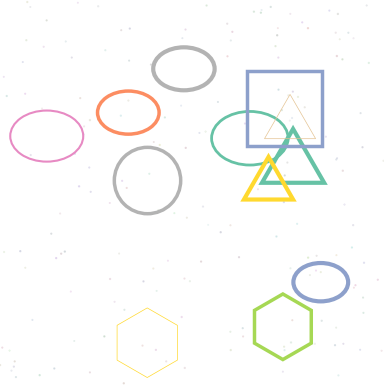[{"shape": "triangle", "thickness": 3, "radius": 0.47, "center": [0.761, 0.572]}, {"shape": "oval", "thickness": 2, "radius": 0.5, "center": [0.649, 0.641]}, {"shape": "oval", "thickness": 2.5, "radius": 0.4, "center": [0.333, 0.708]}, {"shape": "square", "thickness": 2.5, "radius": 0.49, "center": [0.739, 0.717]}, {"shape": "oval", "thickness": 3, "radius": 0.36, "center": [0.833, 0.267]}, {"shape": "oval", "thickness": 1.5, "radius": 0.47, "center": [0.121, 0.647]}, {"shape": "hexagon", "thickness": 2.5, "radius": 0.43, "center": [0.735, 0.151]}, {"shape": "hexagon", "thickness": 0.5, "radius": 0.45, "center": [0.382, 0.11]}, {"shape": "triangle", "thickness": 3, "radius": 0.37, "center": [0.697, 0.519]}, {"shape": "triangle", "thickness": 0.5, "radius": 0.38, "center": [0.753, 0.678]}, {"shape": "circle", "thickness": 2.5, "radius": 0.43, "center": [0.383, 0.531]}, {"shape": "oval", "thickness": 3, "radius": 0.4, "center": [0.478, 0.821]}]